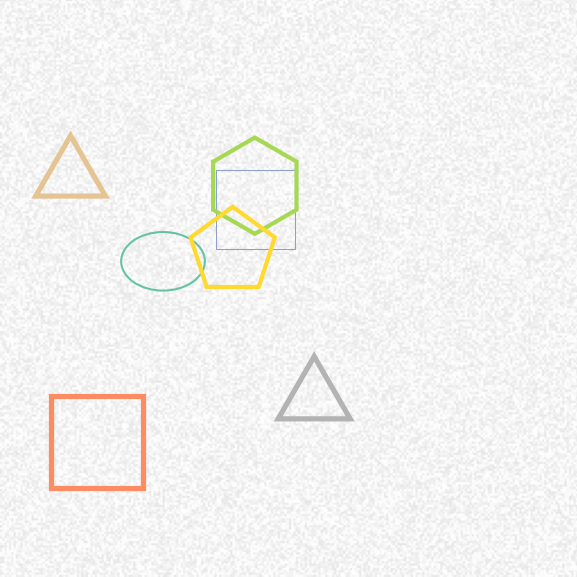[{"shape": "oval", "thickness": 1, "radius": 0.36, "center": [0.282, 0.547]}, {"shape": "square", "thickness": 2.5, "radius": 0.4, "center": [0.168, 0.234]}, {"shape": "square", "thickness": 0.5, "radius": 0.34, "center": [0.443, 0.637]}, {"shape": "hexagon", "thickness": 2, "radius": 0.42, "center": [0.441, 0.678]}, {"shape": "pentagon", "thickness": 2, "radius": 0.38, "center": [0.403, 0.564]}, {"shape": "triangle", "thickness": 2.5, "radius": 0.35, "center": [0.122, 0.694]}, {"shape": "triangle", "thickness": 2.5, "radius": 0.36, "center": [0.544, 0.31]}]